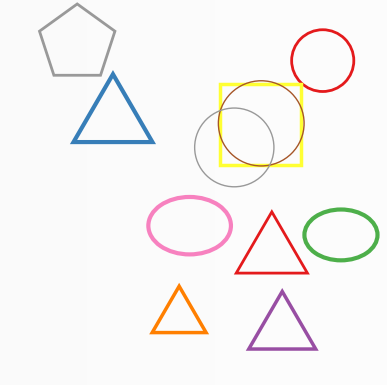[{"shape": "circle", "thickness": 2, "radius": 0.4, "center": [0.833, 0.843]}, {"shape": "triangle", "thickness": 2, "radius": 0.53, "center": [0.701, 0.344]}, {"shape": "triangle", "thickness": 3, "radius": 0.59, "center": [0.292, 0.69]}, {"shape": "oval", "thickness": 3, "radius": 0.47, "center": [0.88, 0.39]}, {"shape": "triangle", "thickness": 2.5, "radius": 0.5, "center": [0.728, 0.143]}, {"shape": "triangle", "thickness": 2.5, "radius": 0.4, "center": [0.462, 0.176]}, {"shape": "square", "thickness": 2.5, "radius": 0.52, "center": [0.671, 0.677]}, {"shape": "circle", "thickness": 1, "radius": 0.55, "center": [0.674, 0.68]}, {"shape": "oval", "thickness": 3, "radius": 0.53, "center": [0.489, 0.414]}, {"shape": "circle", "thickness": 1, "radius": 0.51, "center": [0.605, 0.617]}, {"shape": "pentagon", "thickness": 2, "radius": 0.51, "center": [0.199, 0.887]}]